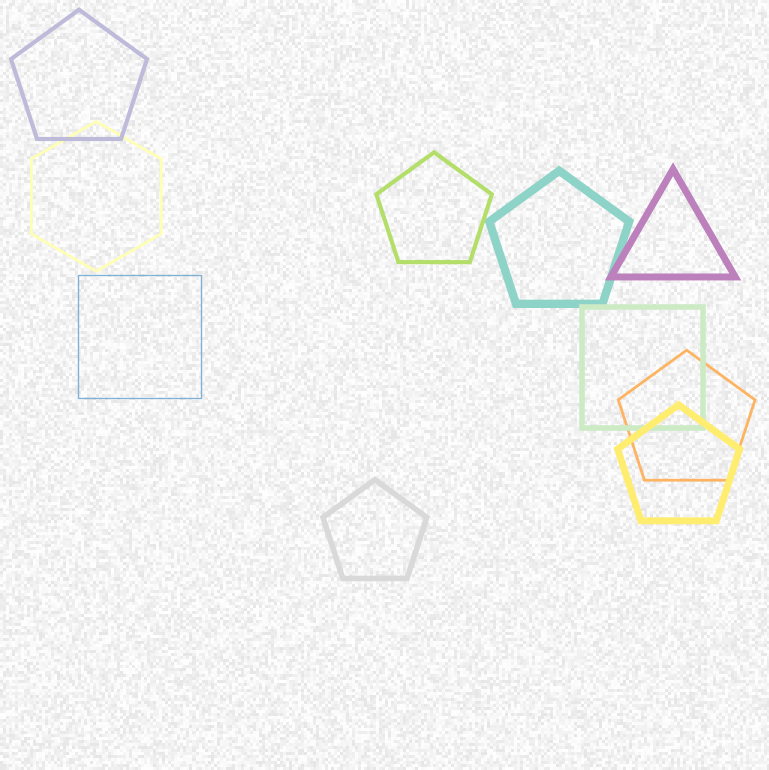[{"shape": "pentagon", "thickness": 3, "radius": 0.48, "center": [0.726, 0.683]}, {"shape": "hexagon", "thickness": 1, "radius": 0.49, "center": [0.125, 0.745]}, {"shape": "pentagon", "thickness": 1.5, "radius": 0.46, "center": [0.103, 0.895]}, {"shape": "square", "thickness": 0.5, "radius": 0.4, "center": [0.181, 0.563]}, {"shape": "pentagon", "thickness": 1, "radius": 0.47, "center": [0.892, 0.452]}, {"shape": "pentagon", "thickness": 1.5, "radius": 0.39, "center": [0.564, 0.723]}, {"shape": "pentagon", "thickness": 2, "radius": 0.35, "center": [0.487, 0.306]}, {"shape": "triangle", "thickness": 2.5, "radius": 0.47, "center": [0.874, 0.687]}, {"shape": "square", "thickness": 2, "radius": 0.39, "center": [0.834, 0.523]}, {"shape": "pentagon", "thickness": 2.5, "radius": 0.42, "center": [0.881, 0.391]}]